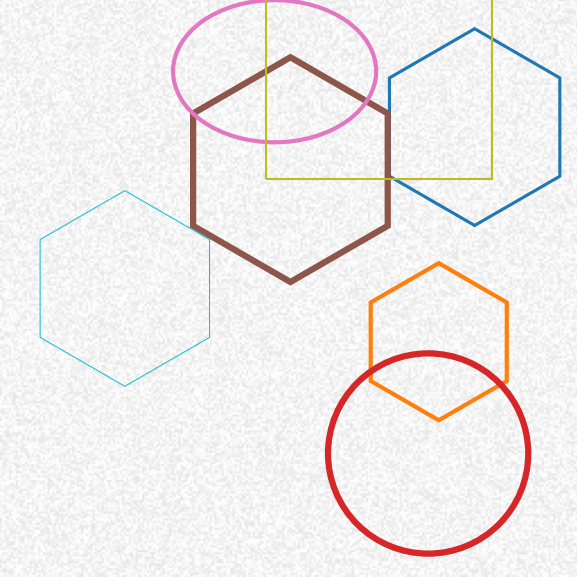[{"shape": "hexagon", "thickness": 1.5, "radius": 0.85, "center": [0.822, 0.779]}, {"shape": "hexagon", "thickness": 2, "radius": 0.68, "center": [0.76, 0.407]}, {"shape": "circle", "thickness": 3, "radius": 0.87, "center": [0.741, 0.214]}, {"shape": "hexagon", "thickness": 3, "radius": 0.97, "center": [0.503, 0.705]}, {"shape": "oval", "thickness": 2, "radius": 0.88, "center": [0.476, 0.876]}, {"shape": "square", "thickness": 1, "radius": 0.98, "center": [0.656, 0.886]}, {"shape": "hexagon", "thickness": 0.5, "radius": 0.85, "center": [0.216, 0.5]}]